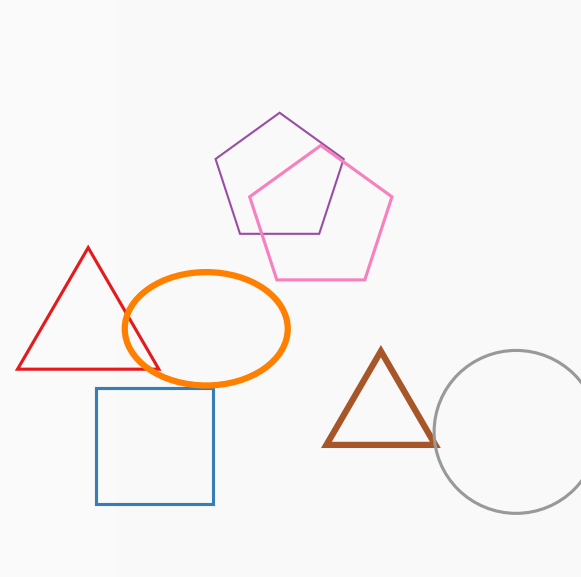[{"shape": "triangle", "thickness": 1.5, "radius": 0.7, "center": [0.152, 0.43]}, {"shape": "square", "thickness": 1.5, "radius": 0.5, "center": [0.266, 0.227]}, {"shape": "pentagon", "thickness": 1, "radius": 0.58, "center": [0.481, 0.688]}, {"shape": "oval", "thickness": 3, "radius": 0.7, "center": [0.355, 0.43]}, {"shape": "triangle", "thickness": 3, "radius": 0.54, "center": [0.655, 0.283]}, {"shape": "pentagon", "thickness": 1.5, "radius": 0.64, "center": [0.552, 0.619]}, {"shape": "circle", "thickness": 1.5, "radius": 0.71, "center": [0.888, 0.251]}]